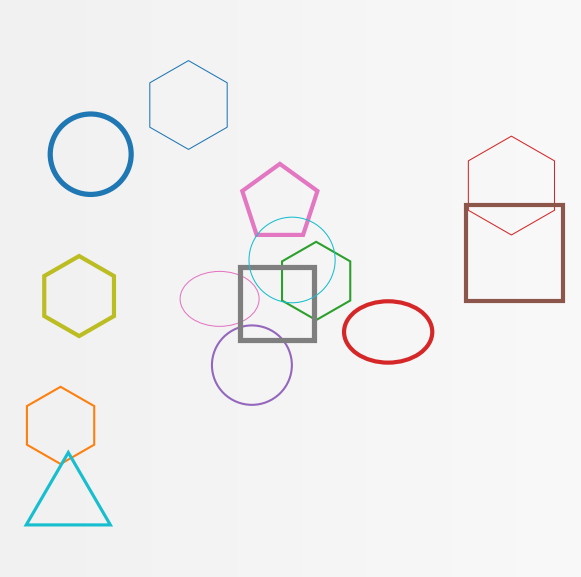[{"shape": "hexagon", "thickness": 0.5, "radius": 0.38, "center": [0.324, 0.817]}, {"shape": "circle", "thickness": 2.5, "radius": 0.35, "center": [0.156, 0.732]}, {"shape": "hexagon", "thickness": 1, "radius": 0.33, "center": [0.104, 0.263]}, {"shape": "hexagon", "thickness": 1, "radius": 0.34, "center": [0.544, 0.513]}, {"shape": "oval", "thickness": 2, "radius": 0.38, "center": [0.668, 0.424]}, {"shape": "hexagon", "thickness": 0.5, "radius": 0.43, "center": [0.88, 0.678]}, {"shape": "circle", "thickness": 1, "radius": 0.34, "center": [0.433, 0.367]}, {"shape": "square", "thickness": 2, "radius": 0.41, "center": [0.885, 0.56]}, {"shape": "oval", "thickness": 0.5, "radius": 0.34, "center": [0.378, 0.482]}, {"shape": "pentagon", "thickness": 2, "radius": 0.34, "center": [0.481, 0.647]}, {"shape": "square", "thickness": 2.5, "radius": 0.32, "center": [0.477, 0.473]}, {"shape": "hexagon", "thickness": 2, "radius": 0.35, "center": [0.136, 0.486]}, {"shape": "circle", "thickness": 0.5, "radius": 0.37, "center": [0.502, 0.549]}, {"shape": "triangle", "thickness": 1.5, "radius": 0.42, "center": [0.117, 0.132]}]